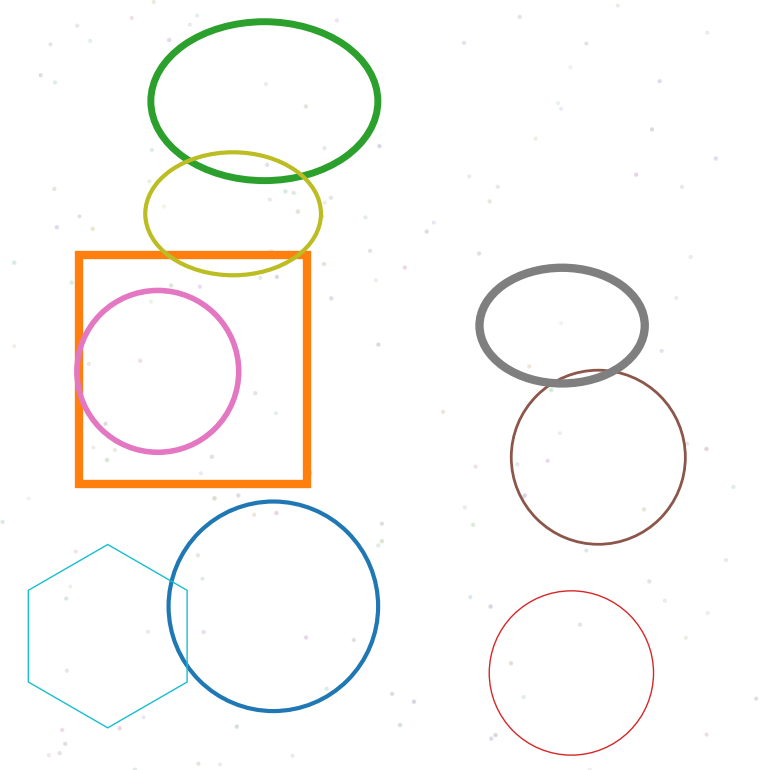[{"shape": "circle", "thickness": 1.5, "radius": 0.68, "center": [0.355, 0.213]}, {"shape": "square", "thickness": 3, "radius": 0.74, "center": [0.251, 0.52]}, {"shape": "oval", "thickness": 2.5, "radius": 0.74, "center": [0.343, 0.869]}, {"shape": "circle", "thickness": 0.5, "radius": 0.53, "center": [0.742, 0.126]}, {"shape": "circle", "thickness": 1, "radius": 0.57, "center": [0.777, 0.406]}, {"shape": "circle", "thickness": 2, "radius": 0.53, "center": [0.205, 0.518]}, {"shape": "oval", "thickness": 3, "radius": 0.54, "center": [0.73, 0.577]}, {"shape": "oval", "thickness": 1.5, "radius": 0.57, "center": [0.303, 0.722]}, {"shape": "hexagon", "thickness": 0.5, "radius": 0.6, "center": [0.14, 0.174]}]